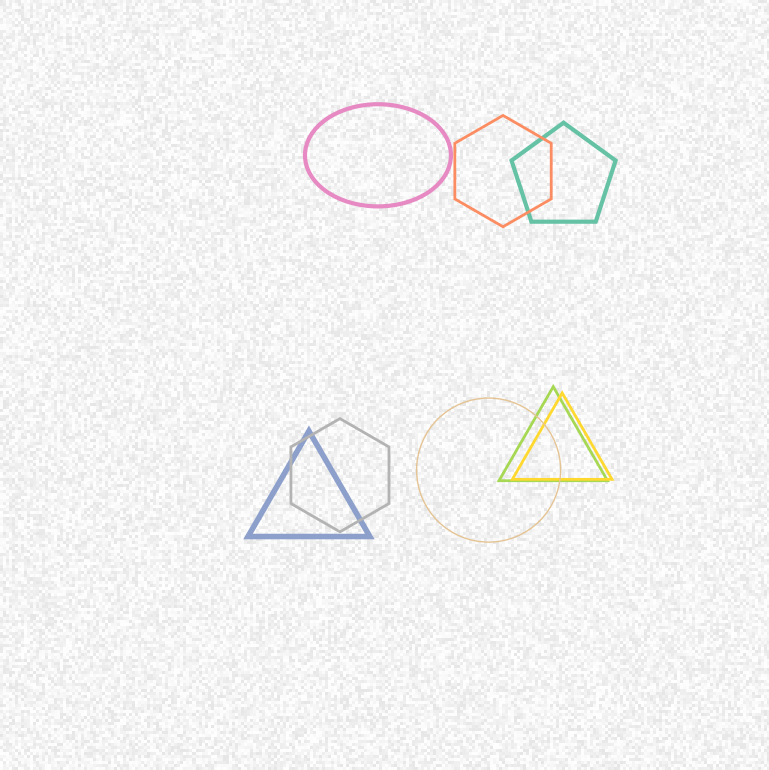[{"shape": "pentagon", "thickness": 1.5, "radius": 0.36, "center": [0.732, 0.77]}, {"shape": "hexagon", "thickness": 1, "radius": 0.36, "center": [0.653, 0.778]}, {"shape": "triangle", "thickness": 2, "radius": 0.46, "center": [0.401, 0.349]}, {"shape": "oval", "thickness": 1.5, "radius": 0.47, "center": [0.491, 0.798]}, {"shape": "triangle", "thickness": 1, "radius": 0.41, "center": [0.718, 0.416]}, {"shape": "triangle", "thickness": 1, "radius": 0.37, "center": [0.73, 0.415]}, {"shape": "circle", "thickness": 0.5, "radius": 0.47, "center": [0.635, 0.389]}, {"shape": "hexagon", "thickness": 1, "radius": 0.37, "center": [0.441, 0.383]}]